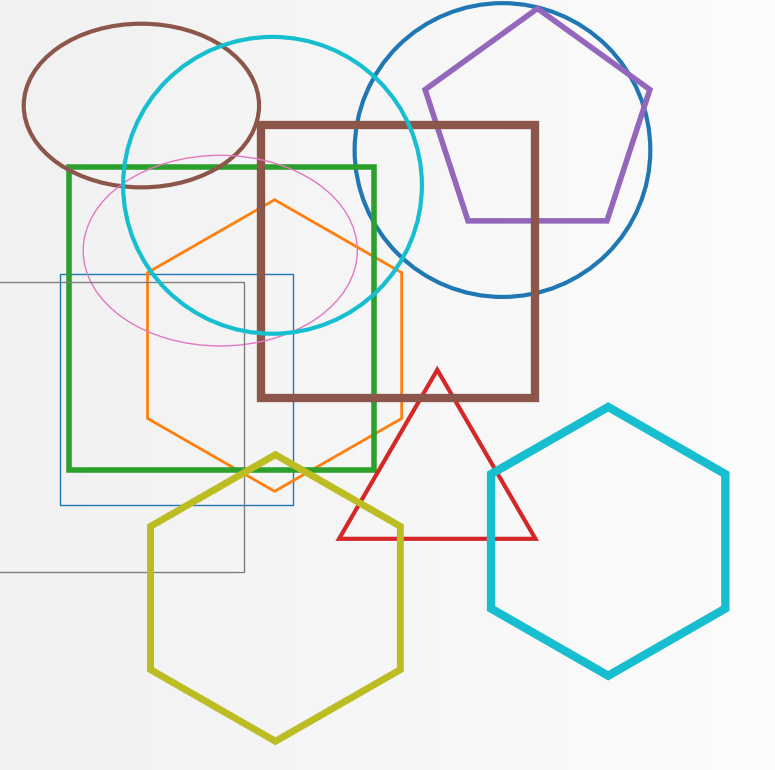[{"shape": "square", "thickness": 0.5, "radius": 0.75, "center": [0.228, 0.494]}, {"shape": "circle", "thickness": 1.5, "radius": 0.95, "center": [0.648, 0.805]}, {"shape": "hexagon", "thickness": 1, "radius": 0.95, "center": [0.354, 0.551]}, {"shape": "square", "thickness": 2, "radius": 0.98, "center": [0.286, 0.587]}, {"shape": "triangle", "thickness": 1.5, "radius": 0.73, "center": [0.564, 0.373]}, {"shape": "pentagon", "thickness": 2, "radius": 0.76, "center": [0.694, 0.837]}, {"shape": "oval", "thickness": 1.5, "radius": 0.76, "center": [0.182, 0.863]}, {"shape": "square", "thickness": 3, "radius": 0.89, "center": [0.514, 0.66]}, {"shape": "oval", "thickness": 0.5, "radius": 0.88, "center": [0.284, 0.674]}, {"shape": "square", "thickness": 0.5, "radius": 0.94, "center": [0.126, 0.445]}, {"shape": "hexagon", "thickness": 2.5, "radius": 0.93, "center": [0.355, 0.223]}, {"shape": "hexagon", "thickness": 3, "radius": 0.87, "center": [0.785, 0.297]}, {"shape": "circle", "thickness": 1.5, "radius": 0.96, "center": [0.352, 0.759]}]